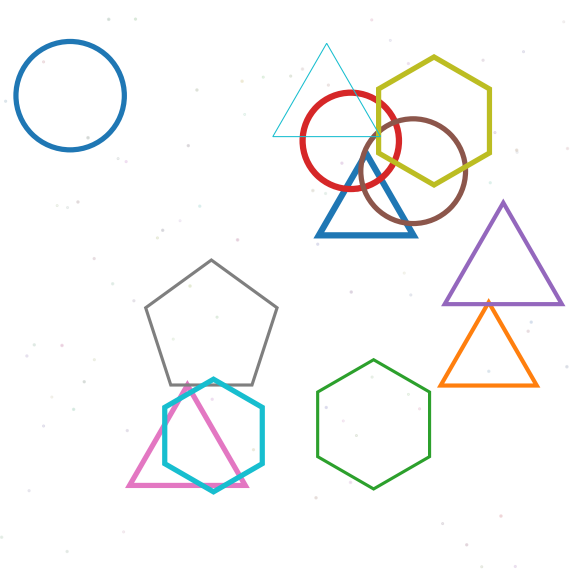[{"shape": "circle", "thickness": 2.5, "radius": 0.47, "center": [0.121, 0.833]}, {"shape": "triangle", "thickness": 3, "radius": 0.47, "center": [0.634, 0.639]}, {"shape": "triangle", "thickness": 2, "radius": 0.48, "center": [0.846, 0.38]}, {"shape": "hexagon", "thickness": 1.5, "radius": 0.56, "center": [0.647, 0.264]}, {"shape": "circle", "thickness": 3, "radius": 0.42, "center": [0.607, 0.755]}, {"shape": "triangle", "thickness": 2, "radius": 0.59, "center": [0.871, 0.531]}, {"shape": "circle", "thickness": 2.5, "radius": 0.45, "center": [0.715, 0.703]}, {"shape": "triangle", "thickness": 2.5, "radius": 0.58, "center": [0.325, 0.216]}, {"shape": "pentagon", "thickness": 1.5, "radius": 0.6, "center": [0.366, 0.429]}, {"shape": "hexagon", "thickness": 2.5, "radius": 0.55, "center": [0.752, 0.79]}, {"shape": "triangle", "thickness": 0.5, "radius": 0.54, "center": [0.566, 0.816]}, {"shape": "hexagon", "thickness": 2.5, "radius": 0.49, "center": [0.37, 0.245]}]